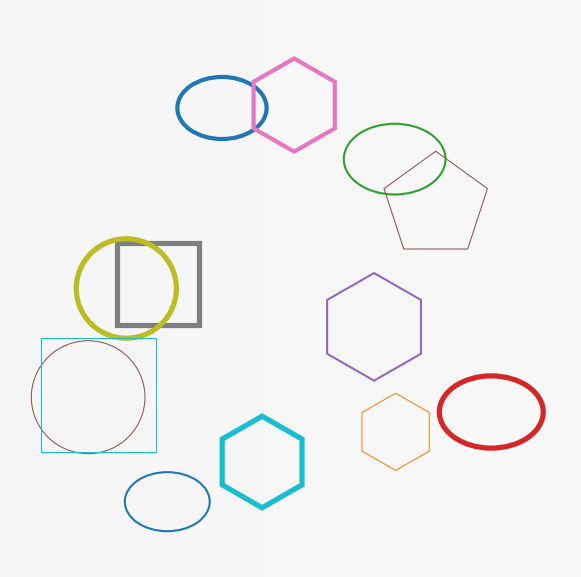[{"shape": "oval", "thickness": 2, "radius": 0.38, "center": [0.382, 0.812]}, {"shape": "oval", "thickness": 1, "radius": 0.37, "center": [0.288, 0.13]}, {"shape": "hexagon", "thickness": 0.5, "radius": 0.33, "center": [0.681, 0.251]}, {"shape": "oval", "thickness": 1, "radius": 0.44, "center": [0.679, 0.724]}, {"shape": "oval", "thickness": 2.5, "radius": 0.45, "center": [0.845, 0.286]}, {"shape": "hexagon", "thickness": 1, "radius": 0.47, "center": [0.644, 0.433]}, {"shape": "circle", "thickness": 0.5, "radius": 0.49, "center": [0.152, 0.311]}, {"shape": "pentagon", "thickness": 0.5, "radius": 0.47, "center": [0.75, 0.644]}, {"shape": "hexagon", "thickness": 2, "radius": 0.4, "center": [0.506, 0.817]}, {"shape": "square", "thickness": 2.5, "radius": 0.35, "center": [0.272, 0.507]}, {"shape": "circle", "thickness": 2.5, "radius": 0.43, "center": [0.217, 0.5]}, {"shape": "square", "thickness": 0.5, "radius": 0.5, "center": [0.17, 0.315]}, {"shape": "hexagon", "thickness": 2.5, "radius": 0.4, "center": [0.451, 0.199]}]